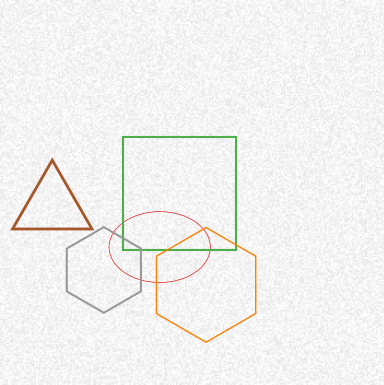[{"shape": "oval", "thickness": 0.5, "radius": 0.66, "center": [0.415, 0.358]}, {"shape": "square", "thickness": 1.5, "radius": 0.74, "center": [0.467, 0.497]}, {"shape": "hexagon", "thickness": 1, "radius": 0.74, "center": [0.535, 0.26]}, {"shape": "triangle", "thickness": 2, "radius": 0.6, "center": [0.136, 0.465]}, {"shape": "hexagon", "thickness": 1.5, "radius": 0.56, "center": [0.27, 0.299]}]